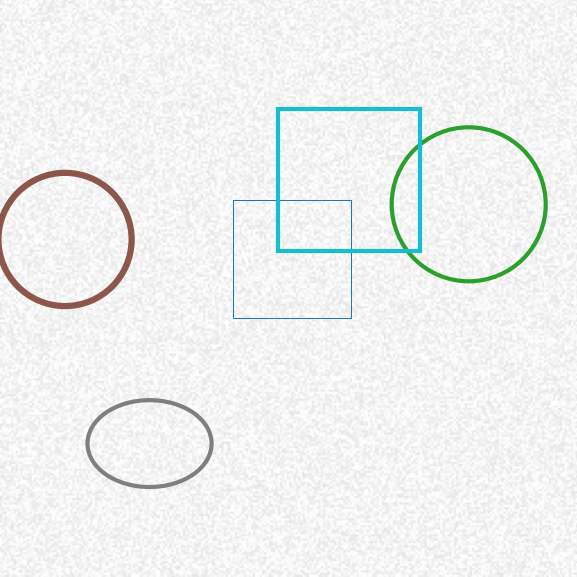[{"shape": "square", "thickness": 0.5, "radius": 0.51, "center": [0.506, 0.55]}, {"shape": "circle", "thickness": 2, "radius": 0.67, "center": [0.812, 0.645]}, {"shape": "circle", "thickness": 3, "radius": 0.58, "center": [0.113, 0.584]}, {"shape": "oval", "thickness": 2, "radius": 0.54, "center": [0.259, 0.231]}, {"shape": "square", "thickness": 2, "radius": 0.61, "center": [0.604, 0.687]}]